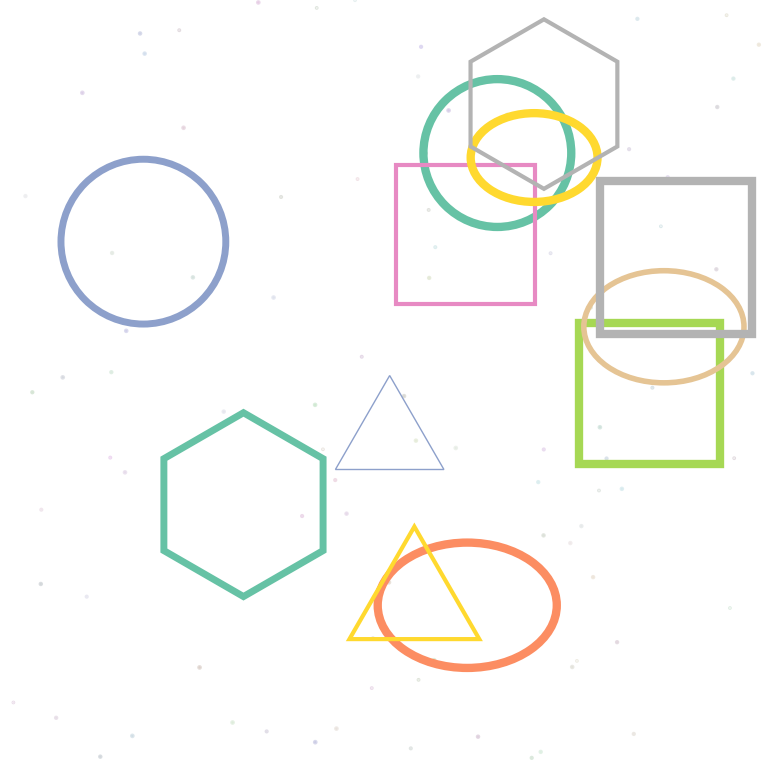[{"shape": "hexagon", "thickness": 2.5, "radius": 0.6, "center": [0.316, 0.345]}, {"shape": "circle", "thickness": 3, "radius": 0.48, "center": [0.646, 0.801]}, {"shape": "oval", "thickness": 3, "radius": 0.58, "center": [0.607, 0.214]}, {"shape": "circle", "thickness": 2.5, "radius": 0.54, "center": [0.186, 0.686]}, {"shape": "triangle", "thickness": 0.5, "radius": 0.41, "center": [0.506, 0.431]}, {"shape": "square", "thickness": 1.5, "radius": 0.45, "center": [0.605, 0.696]}, {"shape": "square", "thickness": 3, "radius": 0.46, "center": [0.844, 0.489]}, {"shape": "triangle", "thickness": 1.5, "radius": 0.49, "center": [0.538, 0.219]}, {"shape": "oval", "thickness": 3, "radius": 0.41, "center": [0.694, 0.795]}, {"shape": "oval", "thickness": 2, "radius": 0.52, "center": [0.862, 0.576]}, {"shape": "square", "thickness": 3, "radius": 0.5, "center": [0.878, 0.665]}, {"shape": "hexagon", "thickness": 1.5, "radius": 0.55, "center": [0.706, 0.865]}]